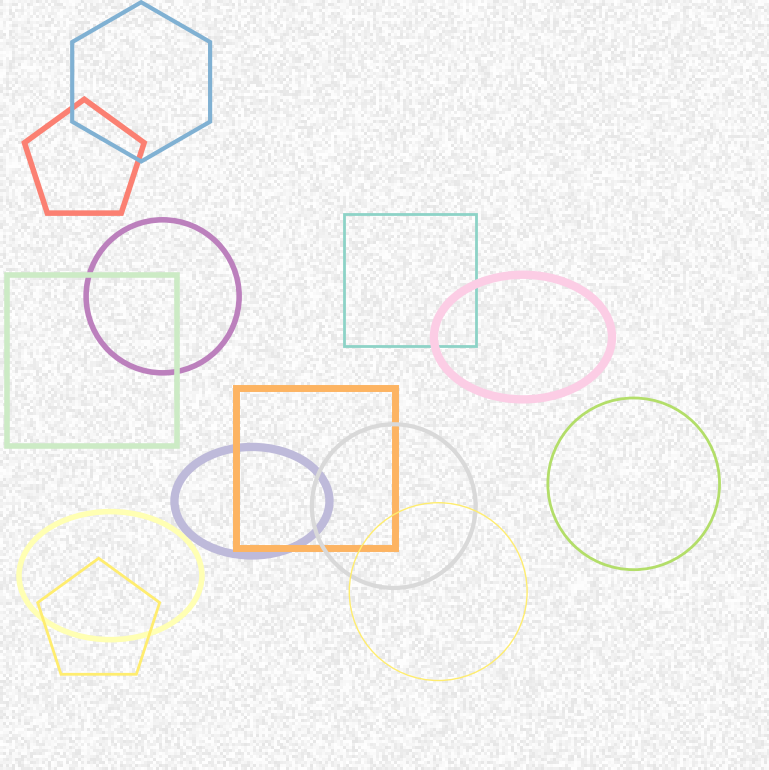[{"shape": "square", "thickness": 1, "radius": 0.43, "center": [0.533, 0.636]}, {"shape": "oval", "thickness": 2, "radius": 0.59, "center": [0.143, 0.252]}, {"shape": "oval", "thickness": 3, "radius": 0.5, "center": [0.327, 0.349]}, {"shape": "pentagon", "thickness": 2, "radius": 0.41, "center": [0.109, 0.789]}, {"shape": "hexagon", "thickness": 1.5, "radius": 0.52, "center": [0.183, 0.894]}, {"shape": "square", "thickness": 2.5, "radius": 0.52, "center": [0.409, 0.392]}, {"shape": "circle", "thickness": 1, "radius": 0.56, "center": [0.823, 0.372]}, {"shape": "oval", "thickness": 3, "radius": 0.58, "center": [0.679, 0.562]}, {"shape": "circle", "thickness": 1.5, "radius": 0.53, "center": [0.511, 0.343]}, {"shape": "circle", "thickness": 2, "radius": 0.5, "center": [0.211, 0.615]}, {"shape": "square", "thickness": 2, "radius": 0.55, "center": [0.119, 0.532]}, {"shape": "pentagon", "thickness": 1, "radius": 0.42, "center": [0.128, 0.192]}, {"shape": "circle", "thickness": 0.5, "radius": 0.58, "center": [0.569, 0.232]}]